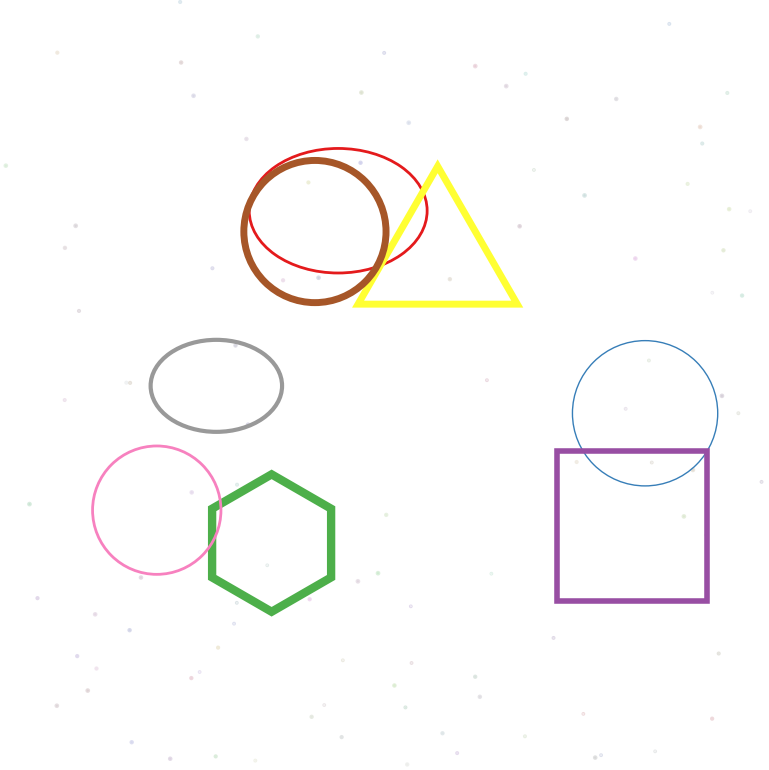[{"shape": "oval", "thickness": 1, "radius": 0.58, "center": [0.439, 0.726]}, {"shape": "circle", "thickness": 0.5, "radius": 0.47, "center": [0.838, 0.463]}, {"shape": "hexagon", "thickness": 3, "radius": 0.45, "center": [0.353, 0.295]}, {"shape": "square", "thickness": 2, "radius": 0.49, "center": [0.821, 0.317]}, {"shape": "triangle", "thickness": 2.5, "radius": 0.6, "center": [0.568, 0.665]}, {"shape": "circle", "thickness": 2.5, "radius": 0.46, "center": [0.409, 0.699]}, {"shape": "circle", "thickness": 1, "radius": 0.42, "center": [0.204, 0.337]}, {"shape": "oval", "thickness": 1.5, "radius": 0.43, "center": [0.281, 0.499]}]